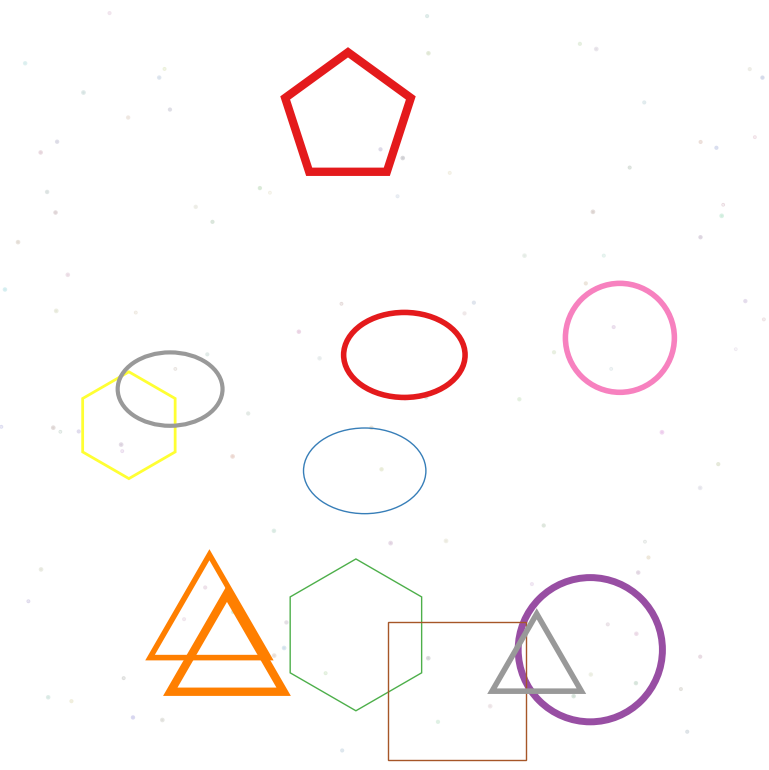[{"shape": "pentagon", "thickness": 3, "radius": 0.43, "center": [0.452, 0.846]}, {"shape": "oval", "thickness": 2, "radius": 0.39, "center": [0.525, 0.539]}, {"shape": "oval", "thickness": 0.5, "radius": 0.4, "center": [0.474, 0.389]}, {"shape": "hexagon", "thickness": 0.5, "radius": 0.49, "center": [0.462, 0.175]}, {"shape": "circle", "thickness": 2.5, "radius": 0.47, "center": [0.767, 0.156]}, {"shape": "triangle", "thickness": 2, "radius": 0.45, "center": [0.272, 0.19]}, {"shape": "triangle", "thickness": 3, "radius": 0.43, "center": [0.295, 0.144]}, {"shape": "hexagon", "thickness": 1, "radius": 0.35, "center": [0.167, 0.448]}, {"shape": "square", "thickness": 0.5, "radius": 0.45, "center": [0.593, 0.102]}, {"shape": "circle", "thickness": 2, "radius": 0.35, "center": [0.805, 0.561]}, {"shape": "triangle", "thickness": 2, "radius": 0.34, "center": [0.697, 0.136]}, {"shape": "oval", "thickness": 1.5, "radius": 0.34, "center": [0.221, 0.495]}]